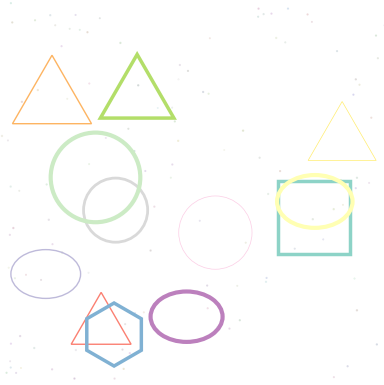[{"shape": "square", "thickness": 2.5, "radius": 0.47, "center": [0.815, 0.434]}, {"shape": "oval", "thickness": 3, "radius": 0.49, "center": [0.818, 0.477]}, {"shape": "oval", "thickness": 1, "radius": 0.45, "center": [0.119, 0.288]}, {"shape": "triangle", "thickness": 1, "radius": 0.45, "center": [0.263, 0.151]}, {"shape": "hexagon", "thickness": 2.5, "radius": 0.41, "center": [0.296, 0.131]}, {"shape": "triangle", "thickness": 1, "radius": 0.59, "center": [0.135, 0.738]}, {"shape": "triangle", "thickness": 2.5, "radius": 0.55, "center": [0.356, 0.748]}, {"shape": "circle", "thickness": 0.5, "radius": 0.48, "center": [0.559, 0.396]}, {"shape": "circle", "thickness": 2, "radius": 0.42, "center": [0.3, 0.454]}, {"shape": "oval", "thickness": 3, "radius": 0.47, "center": [0.485, 0.177]}, {"shape": "circle", "thickness": 3, "radius": 0.58, "center": [0.248, 0.539]}, {"shape": "triangle", "thickness": 0.5, "radius": 0.51, "center": [0.889, 0.634]}]